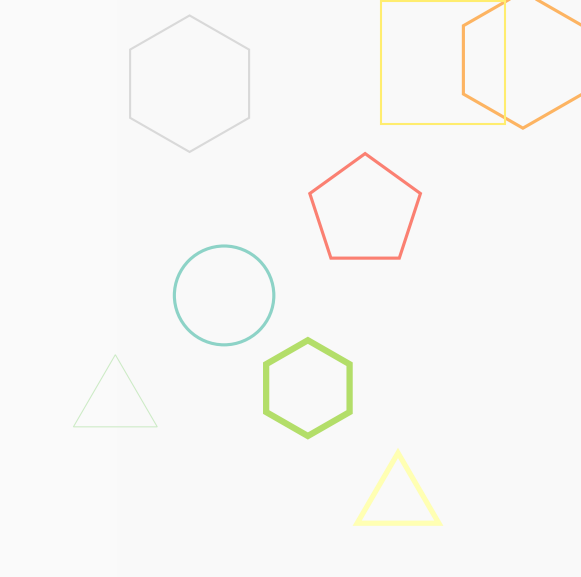[{"shape": "circle", "thickness": 1.5, "radius": 0.43, "center": [0.386, 0.488]}, {"shape": "triangle", "thickness": 2.5, "radius": 0.41, "center": [0.685, 0.134]}, {"shape": "pentagon", "thickness": 1.5, "radius": 0.5, "center": [0.628, 0.633]}, {"shape": "hexagon", "thickness": 1.5, "radius": 0.59, "center": [0.9, 0.895]}, {"shape": "hexagon", "thickness": 3, "radius": 0.41, "center": [0.53, 0.327]}, {"shape": "hexagon", "thickness": 1, "radius": 0.59, "center": [0.326, 0.854]}, {"shape": "triangle", "thickness": 0.5, "radius": 0.42, "center": [0.198, 0.302]}, {"shape": "square", "thickness": 1, "radius": 0.53, "center": [0.762, 0.891]}]